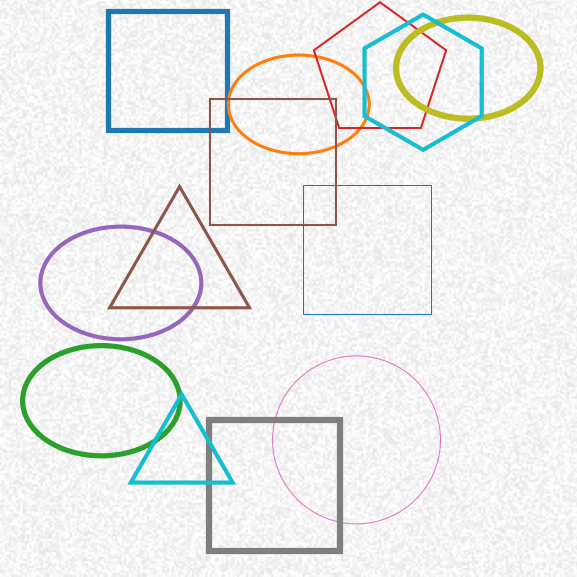[{"shape": "square", "thickness": 2.5, "radius": 0.52, "center": [0.289, 0.877]}, {"shape": "square", "thickness": 0.5, "radius": 0.56, "center": [0.635, 0.567]}, {"shape": "oval", "thickness": 1.5, "radius": 0.61, "center": [0.517, 0.818]}, {"shape": "oval", "thickness": 2.5, "radius": 0.68, "center": [0.176, 0.305]}, {"shape": "pentagon", "thickness": 1, "radius": 0.6, "center": [0.658, 0.875]}, {"shape": "oval", "thickness": 2, "radius": 0.7, "center": [0.209, 0.509]}, {"shape": "triangle", "thickness": 1.5, "radius": 0.7, "center": [0.311, 0.536]}, {"shape": "square", "thickness": 1, "radius": 0.54, "center": [0.472, 0.719]}, {"shape": "circle", "thickness": 0.5, "radius": 0.73, "center": [0.617, 0.237]}, {"shape": "square", "thickness": 3, "radius": 0.57, "center": [0.475, 0.158]}, {"shape": "oval", "thickness": 3, "radius": 0.63, "center": [0.811, 0.881]}, {"shape": "hexagon", "thickness": 2, "radius": 0.59, "center": [0.733, 0.857]}, {"shape": "triangle", "thickness": 2, "radius": 0.51, "center": [0.315, 0.214]}]